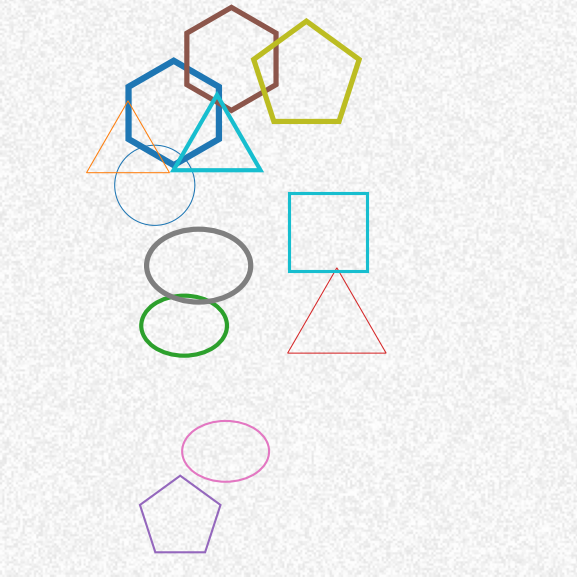[{"shape": "circle", "thickness": 0.5, "radius": 0.35, "center": [0.268, 0.678]}, {"shape": "hexagon", "thickness": 3, "radius": 0.45, "center": [0.301, 0.804]}, {"shape": "triangle", "thickness": 0.5, "radius": 0.41, "center": [0.222, 0.742]}, {"shape": "oval", "thickness": 2, "radius": 0.37, "center": [0.319, 0.435]}, {"shape": "triangle", "thickness": 0.5, "radius": 0.49, "center": [0.583, 0.437]}, {"shape": "pentagon", "thickness": 1, "radius": 0.37, "center": [0.312, 0.102]}, {"shape": "hexagon", "thickness": 2.5, "radius": 0.45, "center": [0.401, 0.897]}, {"shape": "oval", "thickness": 1, "radius": 0.38, "center": [0.391, 0.218]}, {"shape": "oval", "thickness": 2.5, "radius": 0.45, "center": [0.344, 0.539]}, {"shape": "pentagon", "thickness": 2.5, "radius": 0.48, "center": [0.531, 0.867]}, {"shape": "triangle", "thickness": 2, "radius": 0.43, "center": [0.376, 0.748]}, {"shape": "square", "thickness": 1.5, "radius": 0.34, "center": [0.568, 0.597]}]